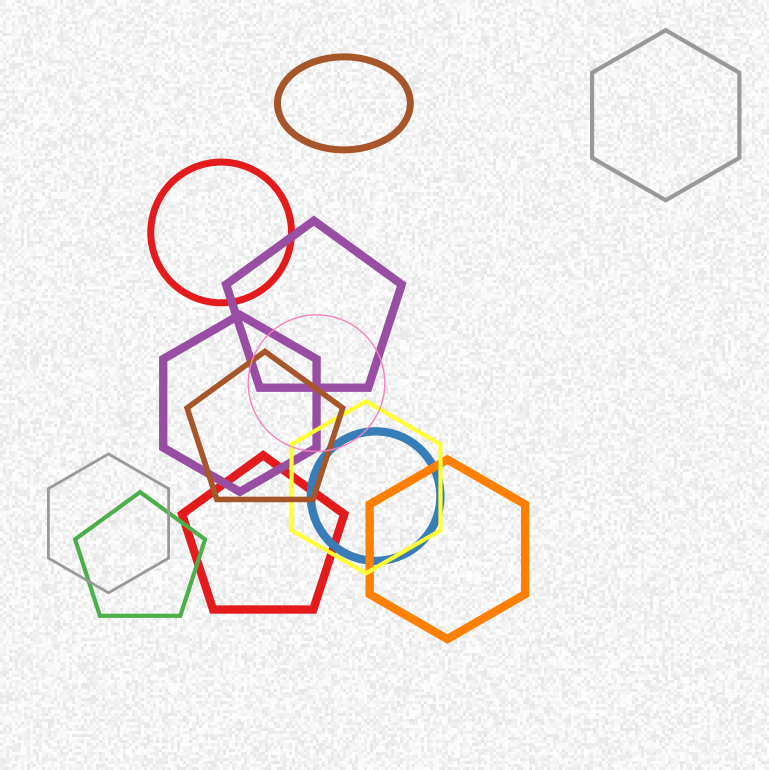[{"shape": "pentagon", "thickness": 3, "radius": 0.55, "center": [0.342, 0.298]}, {"shape": "circle", "thickness": 2.5, "radius": 0.46, "center": [0.287, 0.698]}, {"shape": "circle", "thickness": 3, "radius": 0.42, "center": [0.488, 0.356]}, {"shape": "pentagon", "thickness": 1.5, "radius": 0.44, "center": [0.182, 0.272]}, {"shape": "pentagon", "thickness": 3, "radius": 0.6, "center": [0.408, 0.593]}, {"shape": "hexagon", "thickness": 3, "radius": 0.57, "center": [0.312, 0.476]}, {"shape": "hexagon", "thickness": 3, "radius": 0.58, "center": [0.581, 0.287]}, {"shape": "hexagon", "thickness": 1.5, "radius": 0.56, "center": [0.475, 0.367]}, {"shape": "pentagon", "thickness": 2, "radius": 0.53, "center": [0.344, 0.437]}, {"shape": "oval", "thickness": 2.5, "radius": 0.43, "center": [0.447, 0.866]}, {"shape": "circle", "thickness": 0.5, "radius": 0.44, "center": [0.411, 0.502]}, {"shape": "hexagon", "thickness": 1.5, "radius": 0.55, "center": [0.865, 0.85]}, {"shape": "hexagon", "thickness": 1, "radius": 0.45, "center": [0.141, 0.32]}]